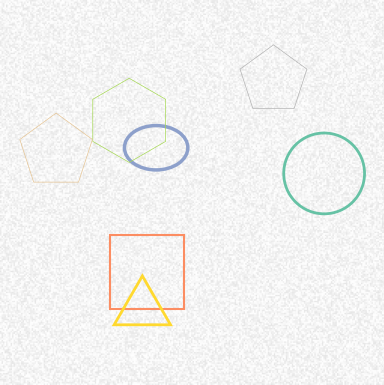[{"shape": "circle", "thickness": 2, "radius": 0.52, "center": [0.842, 0.55]}, {"shape": "square", "thickness": 1.5, "radius": 0.48, "center": [0.381, 0.294]}, {"shape": "oval", "thickness": 2.5, "radius": 0.41, "center": [0.406, 0.616]}, {"shape": "hexagon", "thickness": 0.5, "radius": 0.55, "center": [0.336, 0.687]}, {"shape": "triangle", "thickness": 2, "radius": 0.42, "center": [0.37, 0.199]}, {"shape": "pentagon", "thickness": 0.5, "radius": 0.5, "center": [0.146, 0.607]}, {"shape": "pentagon", "thickness": 0.5, "radius": 0.46, "center": [0.71, 0.792]}]